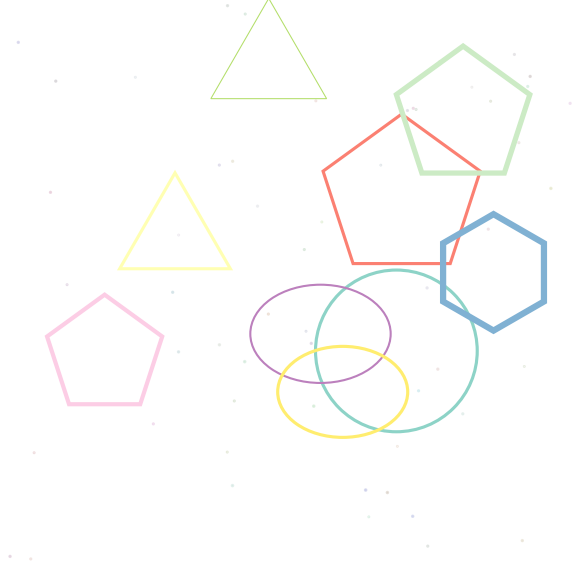[{"shape": "circle", "thickness": 1.5, "radius": 0.7, "center": [0.686, 0.392]}, {"shape": "triangle", "thickness": 1.5, "radius": 0.55, "center": [0.303, 0.589]}, {"shape": "pentagon", "thickness": 1.5, "radius": 0.72, "center": [0.696, 0.658]}, {"shape": "hexagon", "thickness": 3, "radius": 0.5, "center": [0.855, 0.527]}, {"shape": "triangle", "thickness": 0.5, "radius": 0.58, "center": [0.465, 0.886]}, {"shape": "pentagon", "thickness": 2, "radius": 0.52, "center": [0.181, 0.384]}, {"shape": "oval", "thickness": 1, "radius": 0.61, "center": [0.555, 0.421]}, {"shape": "pentagon", "thickness": 2.5, "radius": 0.61, "center": [0.802, 0.798]}, {"shape": "oval", "thickness": 1.5, "radius": 0.56, "center": [0.593, 0.321]}]